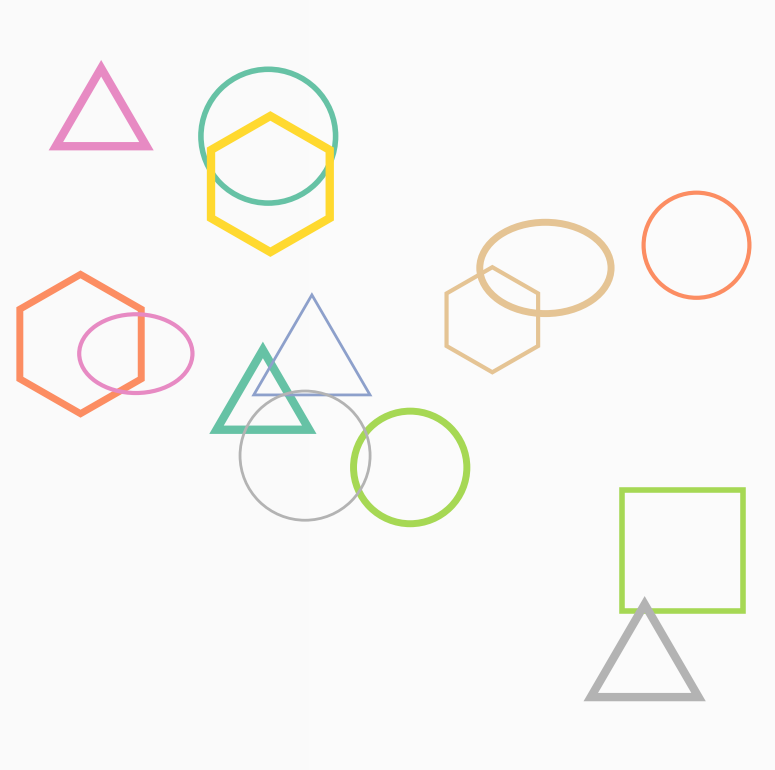[{"shape": "circle", "thickness": 2, "radius": 0.43, "center": [0.346, 0.823]}, {"shape": "triangle", "thickness": 3, "radius": 0.35, "center": [0.339, 0.476]}, {"shape": "circle", "thickness": 1.5, "radius": 0.34, "center": [0.899, 0.682]}, {"shape": "hexagon", "thickness": 2.5, "radius": 0.45, "center": [0.104, 0.553]}, {"shape": "triangle", "thickness": 1, "radius": 0.43, "center": [0.402, 0.53]}, {"shape": "triangle", "thickness": 3, "radius": 0.34, "center": [0.131, 0.844]}, {"shape": "oval", "thickness": 1.5, "radius": 0.37, "center": [0.175, 0.541]}, {"shape": "square", "thickness": 2, "radius": 0.39, "center": [0.881, 0.285]}, {"shape": "circle", "thickness": 2.5, "radius": 0.37, "center": [0.529, 0.393]}, {"shape": "hexagon", "thickness": 3, "radius": 0.44, "center": [0.349, 0.761]}, {"shape": "oval", "thickness": 2.5, "radius": 0.42, "center": [0.704, 0.652]}, {"shape": "hexagon", "thickness": 1.5, "radius": 0.34, "center": [0.635, 0.585]}, {"shape": "circle", "thickness": 1, "radius": 0.42, "center": [0.394, 0.408]}, {"shape": "triangle", "thickness": 3, "radius": 0.4, "center": [0.832, 0.135]}]